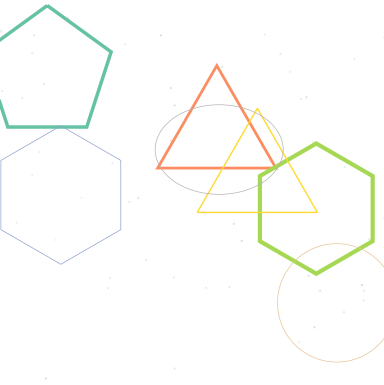[{"shape": "pentagon", "thickness": 2.5, "radius": 0.87, "center": [0.123, 0.811]}, {"shape": "triangle", "thickness": 2, "radius": 0.89, "center": [0.563, 0.652]}, {"shape": "hexagon", "thickness": 0.5, "radius": 0.9, "center": [0.158, 0.493]}, {"shape": "hexagon", "thickness": 3, "radius": 0.85, "center": [0.822, 0.458]}, {"shape": "triangle", "thickness": 1, "radius": 0.9, "center": [0.668, 0.538]}, {"shape": "circle", "thickness": 0.5, "radius": 0.77, "center": [0.875, 0.213]}, {"shape": "oval", "thickness": 0.5, "radius": 0.83, "center": [0.569, 0.612]}]